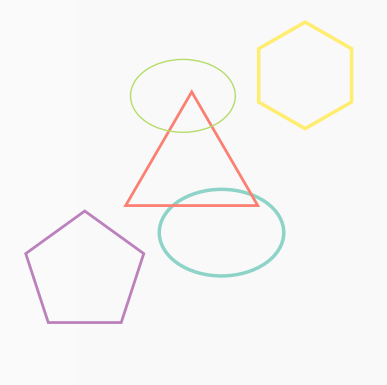[{"shape": "oval", "thickness": 2.5, "radius": 0.8, "center": [0.572, 0.396]}, {"shape": "triangle", "thickness": 2, "radius": 0.98, "center": [0.495, 0.564]}, {"shape": "oval", "thickness": 1, "radius": 0.68, "center": [0.472, 0.751]}, {"shape": "pentagon", "thickness": 2, "radius": 0.8, "center": [0.219, 0.292]}, {"shape": "hexagon", "thickness": 2.5, "radius": 0.69, "center": [0.787, 0.804]}]